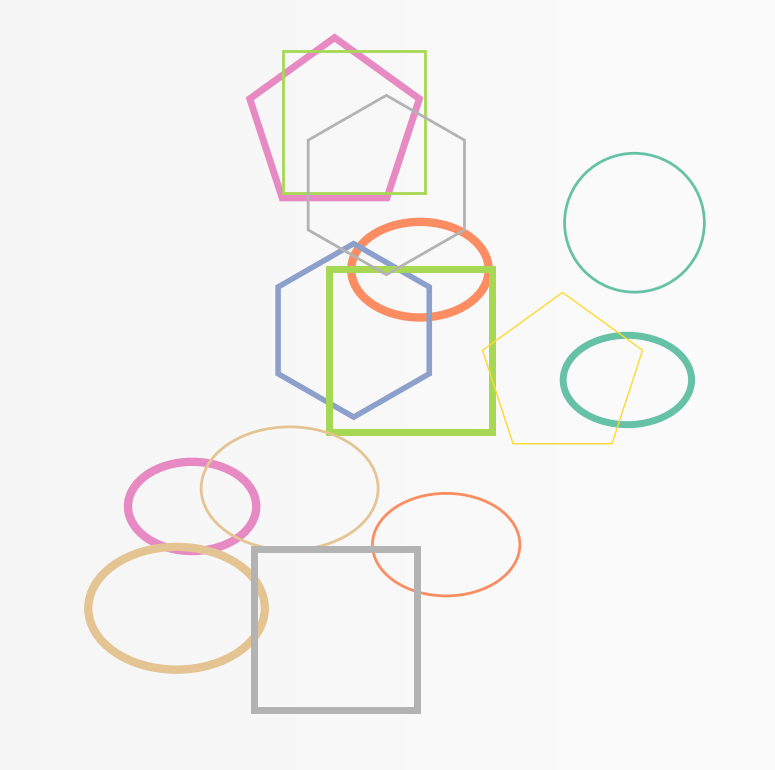[{"shape": "oval", "thickness": 2.5, "radius": 0.41, "center": [0.81, 0.507]}, {"shape": "circle", "thickness": 1, "radius": 0.45, "center": [0.819, 0.711]}, {"shape": "oval", "thickness": 3, "radius": 0.44, "center": [0.542, 0.65]}, {"shape": "oval", "thickness": 1, "radius": 0.48, "center": [0.576, 0.293]}, {"shape": "hexagon", "thickness": 2, "radius": 0.56, "center": [0.456, 0.571]}, {"shape": "pentagon", "thickness": 2.5, "radius": 0.58, "center": [0.432, 0.836]}, {"shape": "oval", "thickness": 3, "radius": 0.41, "center": [0.248, 0.342]}, {"shape": "square", "thickness": 2.5, "radius": 0.53, "center": [0.53, 0.545]}, {"shape": "square", "thickness": 1, "radius": 0.46, "center": [0.456, 0.841]}, {"shape": "pentagon", "thickness": 0.5, "radius": 0.54, "center": [0.726, 0.512]}, {"shape": "oval", "thickness": 1, "radius": 0.57, "center": [0.374, 0.366]}, {"shape": "oval", "thickness": 3, "radius": 0.57, "center": [0.228, 0.21]}, {"shape": "square", "thickness": 2.5, "radius": 0.52, "center": [0.433, 0.182]}, {"shape": "hexagon", "thickness": 1, "radius": 0.58, "center": [0.498, 0.76]}]